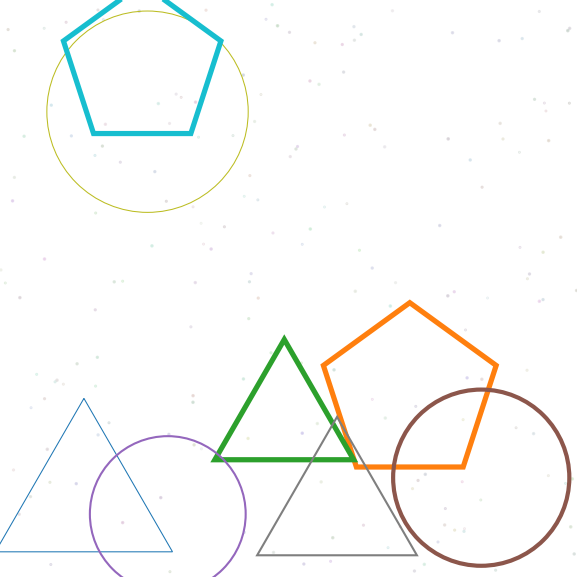[{"shape": "triangle", "thickness": 0.5, "radius": 0.89, "center": [0.145, 0.132]}, {"shape": "pentagon", "thickness": 2.5, "radius": 0.79, "center": [0.71, 0.318]}, {"shape": "triangle", "thickness": 2.5, "radius": 0.69, "center": [0.492, 0.272]}, {"shape": "circle", "thickness": 1, "radius": 0.67, "center": [0.291, 0.109]}, {"shape": "circle", "thickness": 2, "radius": 0.76, "center": [0.833, 0.172]}, {"shape": "triangle", "thickness": 1, "radius": 0.8, "center": [0.584, 0.117]}, {"shape": "circle", "thickness": 0.5, "radius": 0.87, "center": [0.255, 0.806]}, {"shape": "pentagon", "thickness": 2.5, "radius": 0.72, "center": [0.246, 0.884]}]